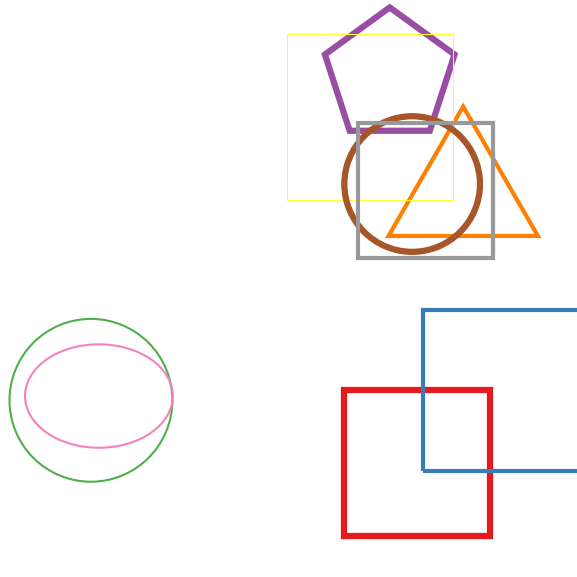[{"shape": "square", "thickness": 3, "radius": 0.63, "center": [0.722, 0.197]}, {"shape": "square", "thickness": 2, "radius": 0.7, "center": [0.872, 0.323]}, {"shape": "circle", "thickness": 1, "radius": 0.7, "center": [0.157, 0.306]}, {"shape": "pentagon", "thickness": 3, "radius": 0.59, "center": [0.675, 0.868]}, {"shape": "triangle", "thickness": 2, "radius": 0.75, "center": [0.802, 0.665]}, {"shape": "square", "thickness": 0.5, "radius": 0.72, "center": [0.641, 0.797]}, {"shape": "circle", "thickness": 3, "radius": 0.59, "center": [0.714, 0.68]}, {"shape": "oval", "thickness": 1, "radius": 0.64, "center": [0.171, 0.313]}, {"shape": "square", "thickness": 2, "radius": 0.58, "center": [0.737, 0.67]}]